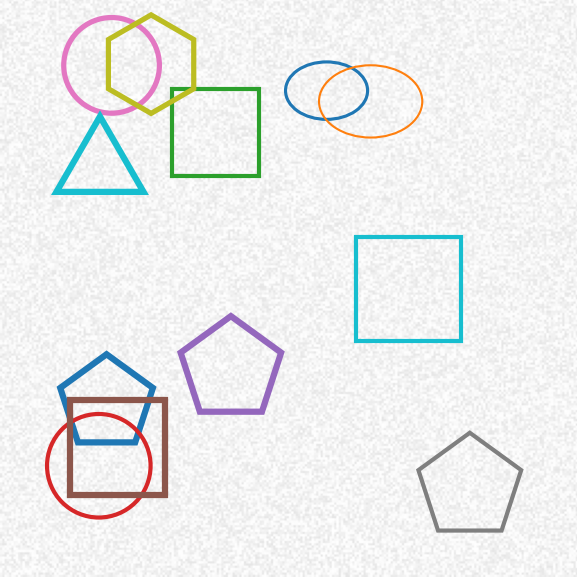[{"shape": "oval", "thickness": 1.5, "radius": 0.36, "center": [0.565, 0.842]}, {"shape": "pentagon", "thickness": 3, "radius": 0.42, "center": [0.185, 0.301]}, {"shape": "oval", "thickness": 1, "radius": 0.45, "center": [0.642, 0.824]}, {"shape": "square", "thickness": 2, "radius": 0.38, "center": [0.373, 0.77]}, {"shape": "circle", "thickness": 2, "radius": 0.45, "center": [0.171, 0.193]}, {"shape": "pentagon", "thickness": 3, "radius": 0.46, "center": [0.4, 0.36]}, {"shape": "square", "thickness": 3, "radius": 0.41, "center": [0.204, 0.224]}, {"shape": "circle", "thickness": 2.5, "radius": 0.41, "center": [0.193, 0.886]}, {"shape": "pentagon", "thickness": 2, "radius": 0.47, "center": [0.814, 0.156]}, {"shape": "hexagon", "thickness": 2.5, "radius": 0.43, "center": [0.262, 0.888]}, {"shape": "triangle", "thickness": 3, "radius": 0.44, "center": [0.173, 0.71]}, {"shape": "square", "thickness": 2, "radius": 0.45, "center": [0.708, 0.499]}]